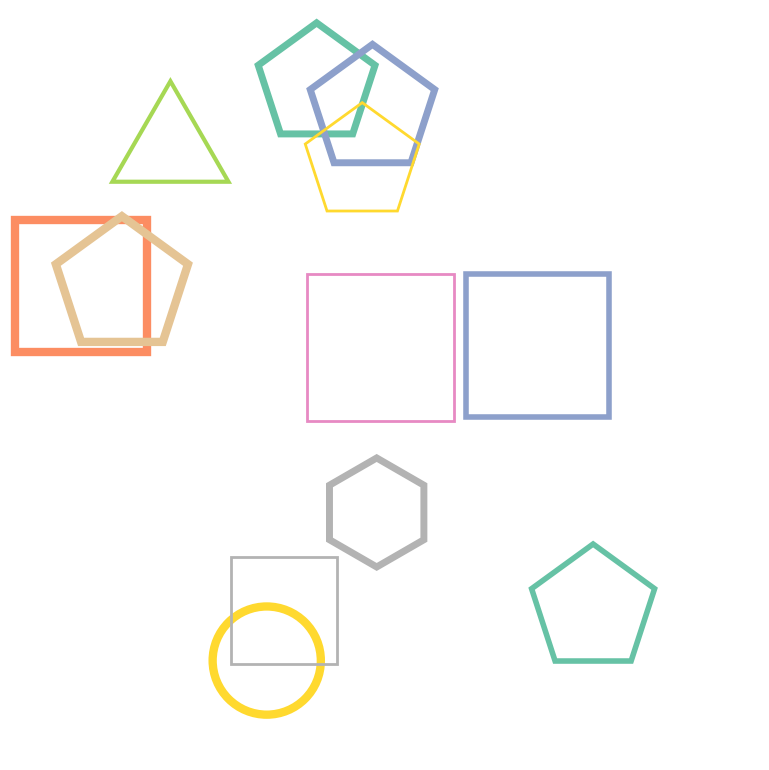[{"shape": "pentagon", "thickness": 2.5, "radius": 0.4, "center": [0.411, 0.891]}, {"shape": "pentagon", "thickness": 2, "radius": 0.42, "center": [0.77, 0.209]}, {"shape": "square", "thickness": 3, "radius": 0.43, "center": [0.105, 0.628]}, {"shape": "pentagon", "thickness": 2.5, "radius": 0.42, "center": [0.484, 0.857]}, {"shape": "square", "thickness": 2, "radius": 0.47, "center": [0.698, 0.551]}, {"shape": "square", "thickness": 1, "radius": 0.48, "center": [0.494, 0.548]}, {"shape": "triangle", "thickness": 1.5, "radius": 0.44, "center": [0.221, 0.807]}, {"shape": "circle", "thickness": 3, "radius": 0.35, "center": [0.346, 0.142]}, {"shape": "pentagon", "thickness": 1, "radius": 0.39, "center": [0.47, 0.789]}, {"shape": "pentagon", "thickness": 3, "radius": 0.45, "center": [0.158, 0.629]}, {"shape": "square", "thickness": 1, "radius": 0.35, "center": [0.369, 0.207]}, {"shape": "hexagon", "thickness": 2.5, "radius": 0.35, "center": [0.489, 0.334]}]